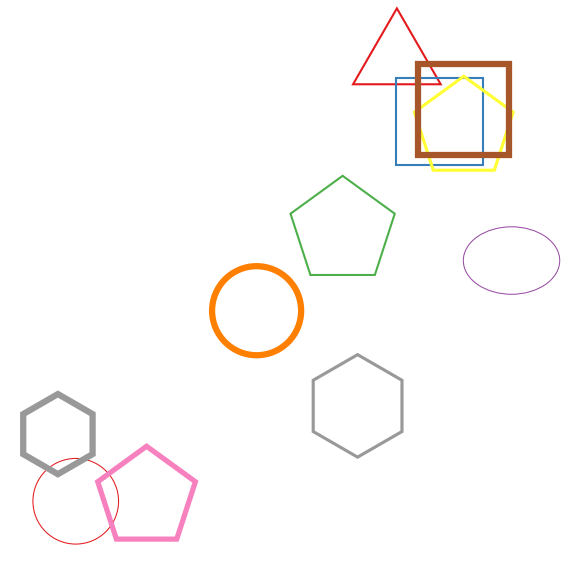[{"shape": "triangle", "thickness": 1, "radius": 0.44, "center": [0.687, 0.897]}, {"shape": "circle", "thickness": 0.5, "radius": 0.37, "center": [0.131, 0.131]}, {"shape": "square", "thickness": 1, "radius": 0.38, "center": [0.761, 0.789]}, {"shape": "pentagon", "thickness": 1, "radius": 0.47, "center": [0.593, 0.6]}, {"shape": "oval", "thickness": 0.5, "radius": 0.42, "center": [0.886, 0.548]}, {"shape": "circle", "thickness": 3, "radius": 0.39, "center": [0.444, 0.461]}, {"shape": "pentagon", "thickness": 1.5, "radius": 0.45, "center": [0.803, 0.777]}, {"shape": "square", "thickness": 3, "radius": 0.39, "center": [0.803, 0.809]}, {"shape": "pentagon", "thickness": 2.5, "radius": 0.44, "center": [0.254, 0.138]}, {"shape": "hexagon", "thickness": 3, "radius": 0.35, "center": [0.1, 0.247]}, {"shape": "hexagon", "thickness": 1.5, "radius": 0.44, "center": [0.619, 0.296]}]